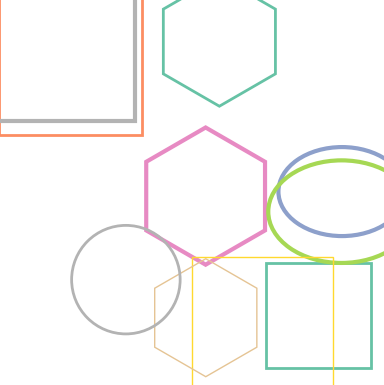[{"shape": "hexagon", "thickness": 2, "radius": 0.84, "center": [0.57, 0.892]}, {"shape": "square", "thickness": 2, "radius": 0.68, "center": [0.828, 0.181]}, {"shape": "square", "thickness": 2, "radius": 0.93, "center": [0.184, 0.835]}, {"shape": "oval", "thickness": 3, "radius": 0.83, "center": [0.888, 0.502]}, {"shape": "hexagon", "thickness": 3, "radius": 0.89, "center": [0.534, 0.491]}, {"shape": "oval", "thickness": 3, "radius": 0.95, "center": [0.887, 0.45]}, {"shape": "square", "thickness": 1, "radius": 0.91, "center": [0.682, 0.149]}, {"shape": "hexagon", "thickness": 1, "radius": 0.77, "center": [0.534, 0.175]}, {"shape": "circle", "thickness": 2, "radius": 0.7, "center": [0.327, 0.274]}, {"shape": "square", "thickness": 3, "radius": 0.96, "center": [0.159, 0.878]}]